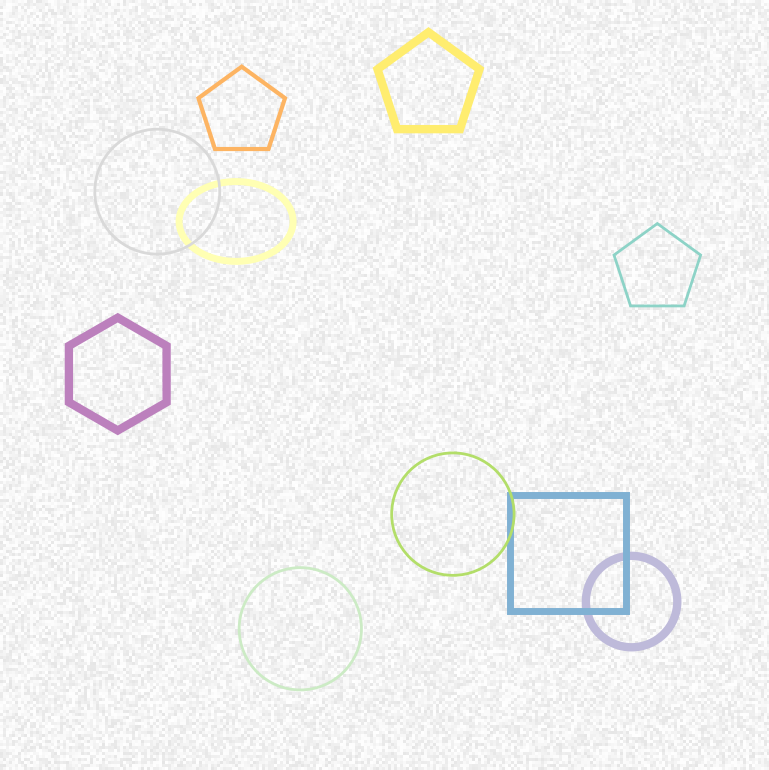[{"shape": "pentagon", "thickness": 1, "radius": 0.3, "center": [0.854, 0.651]}, {"shape": "oval", "thickness": 2.5, "radius": 0.37, "center": [0.307, 0.712]}, {"shape": "circle", "thickness": 3, "radius": 0.3, "center": [0.82, 0.219]}, {"shape": "square", "thickness": 2.5, "radius": 0.38, "center": [0.738, 0.281]}, {"shape": "pentagon", "thickness": 1.5, "radius": 0.3, "center": [0.314, 0.854]}, {"shape": "circle", "thickness": 1, "radius": 0.4, "center": [0.588, 0.332]}, {"shape": "circle", "thickness": 1, "radius": 0.41, "center": [0.204, 0.751]}, {"shape": "hexagon", "thickness": 3, "radius": 0.37, "center": [0.153, 0.514]}, {"shape": "circle", "thickness": 1, "radius": 0.4, "center": [0.39, 0.183]}, {"shape": "pentagon", "thickness": 3, "radius": 0.35, "center": [0.557, 0.889]}]